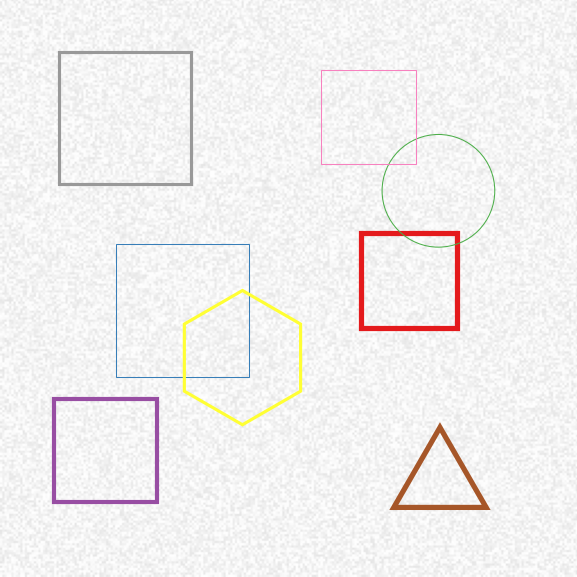[{"shape": "square", "thickness": 2.5, "radius": 0.41, "center": [0.709, 0.513]}, {"shape": "square", "thickness": 0.5, "radius": 0.58, "center": [0.315, 0.461]}, {"shape": "circle", "thickness": 0.5, "radius": 0.49, "center": [0.759, 0.669]}, {"shape": "square", "thickness": 2, "radius": 0.45, "center": [0.183, 0.219]}, {"shape": "hexagon", "thickness": 1.5, "radius": 0.58, "center": [0.42, 0.38]}, {"shape": "triangle", "thickness": 2.5, "radius": 0.46, "center": [0.762, 0.167]}, {"shape": "square", "thickness": 0.5, "radius": 0.41, "center": [0.638, 0.796]}, {"shape": "square", "thickness": 1.5, "radius": 0.57, "center": [0.216, 0.794]}]